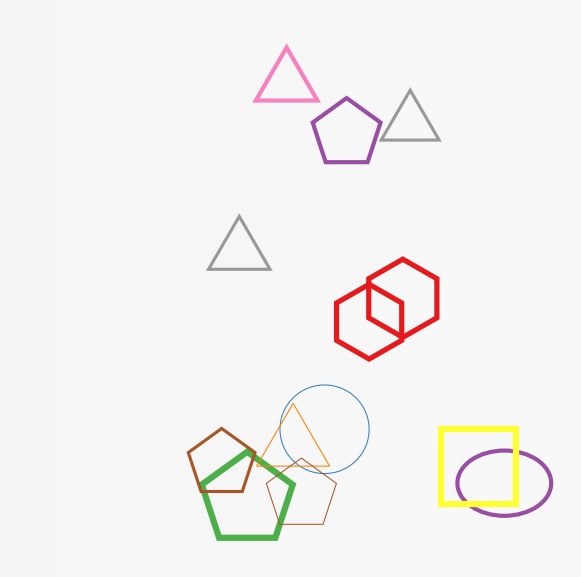[{"shape": "hexagon", "thickness": 2.5, "radius": 0.34, "center": [0.693, 0.483]}, {"shape": "hexagon", "thickness": 2.5, "radius": 0.32, "center": [0.635, 0.442]}, {"shape": "circle", "thickness": 0.5, "radius": 0.38, "center": [0.558, 0.256]}, {"shape": "pentagon", "thickness": 3, "radius": 0.41, "center": [0.425, 0.134]}, {"shape": "oval", "thickness": 2, "radius": 0.4, "center": [0.868, 0.162]}, {"shape": "pentagon", "thickness": 2, "radius": 0.31, "center": [0.596, 0.768]}, {"shape": "triangle", "thickness": 0.5, "radius": 0.36, "center": [0.504, 0.228]}, {"shape": "square", "thickness": 3, "radius": 0.32, "center": [0.823, 0.192]}, {"shape": "pentagon", "thickness": 0.5, "radius": 0.32, "center": [0.519, 0.143]}, {"shape": "pentagon", "thickness": 1.5, "radius": 0.3, "center": [0.381, 0.197]}, {"shape": "triangle", "thickness": 2, "radius": 0.31, "center": [0.493, 0.856]}, {"shape": "triangle", "thickness": 1.5, "radius": 0.31, "center": [0.412, 0.563]}, {"shape": "triangle", "thickness": 1.5, "radius": 0.29, "center": [0.706, 0.785]}]